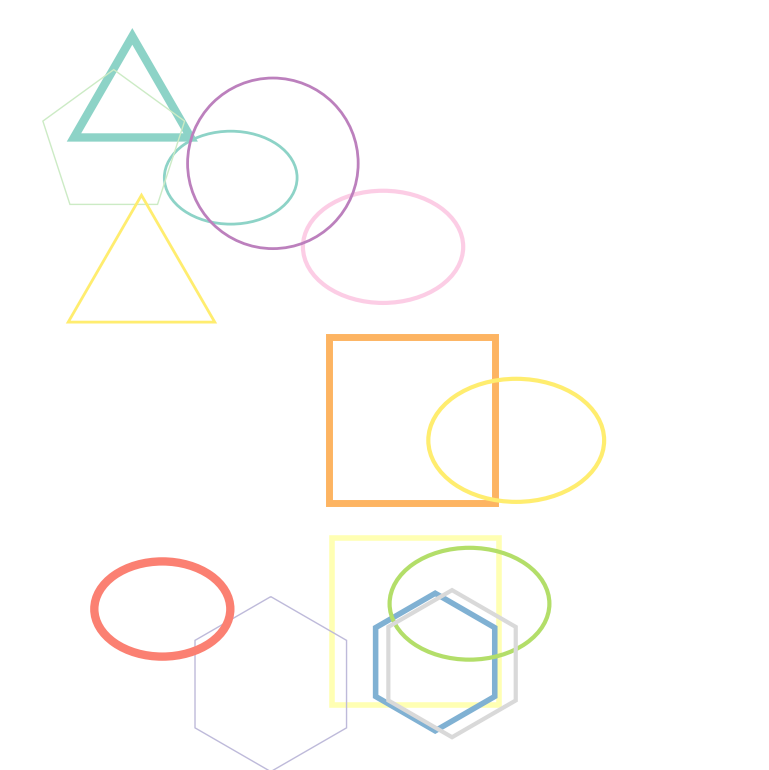[{"shape": "triangle", "thickness": 3, "radius": 0.44, "center": [0.172, 0.865]}, {"shape": "oval", "thickness": 1, "radius": 0.43, "center": [0.3, 0.769]}, {"shape": "square", "thickness": 2, "radius": 0.54, "center": [0.54, 0.193]}, {"shape": "hexagon", "thickness": 0.5, "radius": 0.57, "center": [0.352, 0.112]}, {"shape": "oval", "thickness": 3, "radius": 0.44, "center": [0.211, 0.209]}, {"shape": "hexagon", "thickness": 2, "radius": 0.45, "center": [0.565, 0.14]}, {"shape": "square", "thickness": 2.5, "radius": 0.54, "center": [0.535, 0.455]}, {"shape": "oval", "thickness": 1.5, "radius": 0.52, "center": [0.61, 0.216]}, {"shape": "oval", "thickness": 1.5, "radius": 0.52, "center": [0.497, 0.679]}, {"shape": "hexagon", "thickness": 1.5, "radius": 0.48, "center": [0.587, 0.138]}, {"shape": "circle", "thickness": 1, "radius": 0.55, "center": [0.354, 0.788]}, {"shape": "pentagon", "thickness": 0.5, "radius": 0.48, "center": [0.148, 0.813]}, {"shape": "oval", "thickness": 1.5, "radius": 0.57, "center": [0.67, 0.428]}, {"shape": "triangle", "thickness": 1, "radius": 0.55, "center": [0.184, 0.637]}]